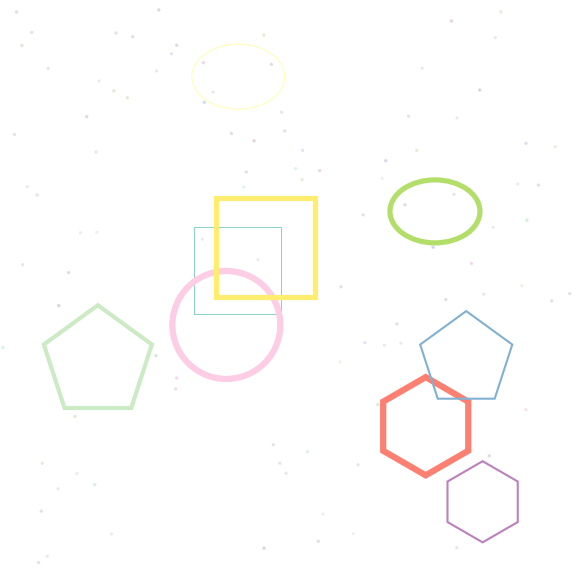[{"shape": "square", "thickness": 0.5, "radius": 0.38, "center": [0.412, 0.531]}, {"shape": "oval", "thickness": 0.5, "radius": 0.4, "center": [0.413, 0.866]}, {"shape": "hexagon", "thickness": 3, "radius": 0.43, "center": [0.737, 0.261]}, {"shape": "pentagon", "thickness": 1, "radius": 0.42, "center": [0.807, 0.377]}, {"shape": "oval", "thickness": 2.5, "radius": 0.39, "center": [0.753, 0.633]}, {"shape": "circle", "thickness": 3, "radius": 0.47, "center": [0.392, 0.436]}, {"shape": "hexagon", "thickness": 1, "radius": 0.35, "center": [0.836, 0.13]}, {"shape": "pentagon", "thickness": 2, "radius": 0.49, "center": [0.169, 0.372]}, {"shape": "square", "thickness": 2.5, "radius": 0.43, "center": [0.46, 0.571]}]